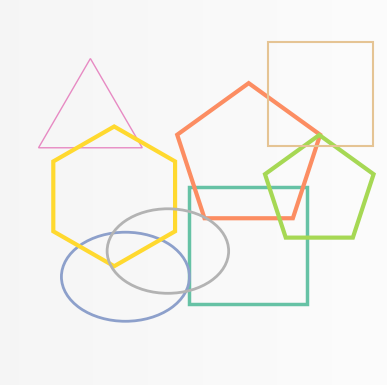[{"shape": "square", "thickness": 2.5, "radius": 0.76, "center": [0.639, 0.363]}, {"shape": "pentagon", "thickness": 3, "radius": 0.97, "center": [0.642, 0.59]}, {"shape": "oval", "thickness": 2, "radius": 0.83, "center": [0.324, 0.281]}, {"shape": "triangle", "thickness": 1, "radius": 0.77, "center": [0.233, 0.693]}, {"shape": "pentagon", "thickness": 3, "radius": 0.74, "center": [0.824, 0.502]}, {"shape": "hexagon", "thickness": 3, "radius": 0.91, "center": [0.295, 0.49]}, {"shape": "square", "thickness": 1.5, "radius": 0.68, "center": [0.828, 0.756]}, {"shape": "oval", "thickness": 2, "radius": 0.78, "center": [0.433, 0.348]}]